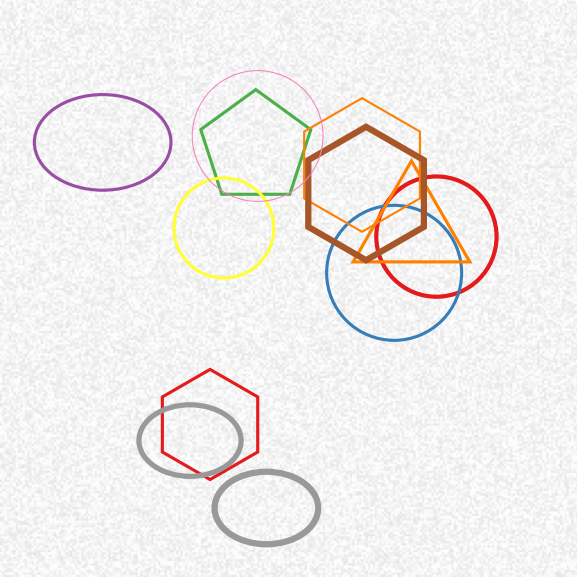[{"shape": "hexagon", "thickness": 1.5, "radius": 0.48, "center": [0.364, 0.264]}, {"shape": "circle", "thickness": 2, "radius": 0.52, "center": [0.756, 0.589]}, {"shape": "circle", "thickness": 1.5, "radius": 0.58, "center": [0.682, 0.527]}, {"shape": "pentagon", "thickness": 1.5, "radius": 0.5, "center": [0.443, 0.744]}, {"shape": "oval", "thickness": 1.5, "radius": 0.59, "center": [0.178, 0.753]}, {"shape": "triangle", "thickness": 1.5, "radius": 0.58, "center": [0.712, 0.604]}, {"shape": "hexagon", "thickness": 1, "radius": 0.58, "center": [0.627, 0.713]}, {"shape": "circle", "thickness": 1.5, "radius": 0.43, "center": [0.388, 0.604]}, {"shape": "hexagon", "thickness": 3, "radius": 0.58, "center": [0.634, 0.664]}, {"shape": "circle", "thickness": 0.5, "radius": 0.57, "center": [0.446, 0.764]}, {"shape": "oval", "thickness": 3, "radius": 0.45, "center": [0.461, 0.119]}, {"shape": "oval", "thickness": 2.5, "radius": 0.44, "center": [0.329, 0.236]}]